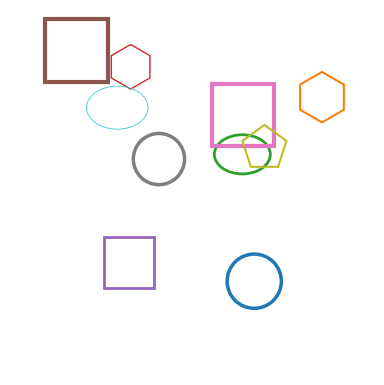[{"shape": "circle", "thickness": 2.5, "radius": 0.35, "center": [0.66, 0.27]}, {"shape": "hexagon", "thickness": 1.5, "radius": 0.33, "center": [0.836, 0.748]}, {"shape": "oval", "thickness": 2, "radius": 0.36, "center": [0.629, 0.599]}, {"shape": "hexagon", "thickness": 1, "radius": 0.29, "center": [0.339, 0.827]}, {"shape": "square", "thickness": 2, "radius": 0.33, "center": [0.335, 0.319]}, {"shape": "square", "thickness": 3, "radius": 0.41, "center": [0.199, 0.869]}, {"shape": "square", "thickness": 3, "radius": 0.4, "center": [0.63, 0.701]}, {"shape": "circle", "thickness": 2.5, "radius": 0.33, "center": [0.413, 0.587]}, {"shape": "pentagon", "thickness": 1.5, "radius": 0.3, "center": [0.687, 0.615]}, {"shape": "oval", "thickness": 0.5, "radius": 0.4, "center": [0.305, 0.72]}]